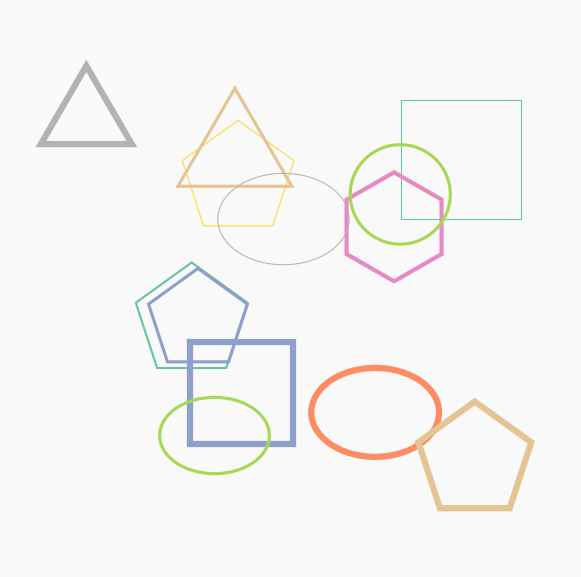[{"shape": "square", "thickness": 0.5, "radius": 0.51, "center": [0.793, 0.724]}, {"shape": "pentagon", "thickness": 1, "radius": 0.51, "center": [0.33, 0.444]}, {"shape": "oval", "thickness": 3, "radius": 0.55, "center": [0.645, 0.285]}, {"shape": "pentagon", "thickness": 1.5, "radius": 0.45, "center": [0.341, 0.445]}, {"shape": "square", "thickness": 3, "radius": 0.44, "center": [0.415, 0.318]}, {"shape": "hexagon", "thickness": 2, "radius": 0.47, "center": [0.678, 0.606]}, {"shape": "oval", "thickness": 1.5, "radius": 0.47, "center": [0.369, 0.245]}, {"shape": "circle", "thickness": 1.5, "radius": 0.43, "center": [0.689, 0.663]}, {"shape": "pentagon", "thickness": 0.5, "radius": 0.5, "center": [0.41, 0.69]}, {"shape": "triangle", "thickness": 1.5, "radius": 0.57, "center": [0.404, 0.733]}, {"shape": "pentagon", "thickness": 3, "radius": 0.51, "center": [0.817, 0.202]}, {"shape": "triangle", "thickness": 3, "radius": 0.45, "center": [0.149, 0.795]}, {"shape": "oval", "thickness": 0.5, "radius": 0.57, "center": [0.488, 0.62]}]